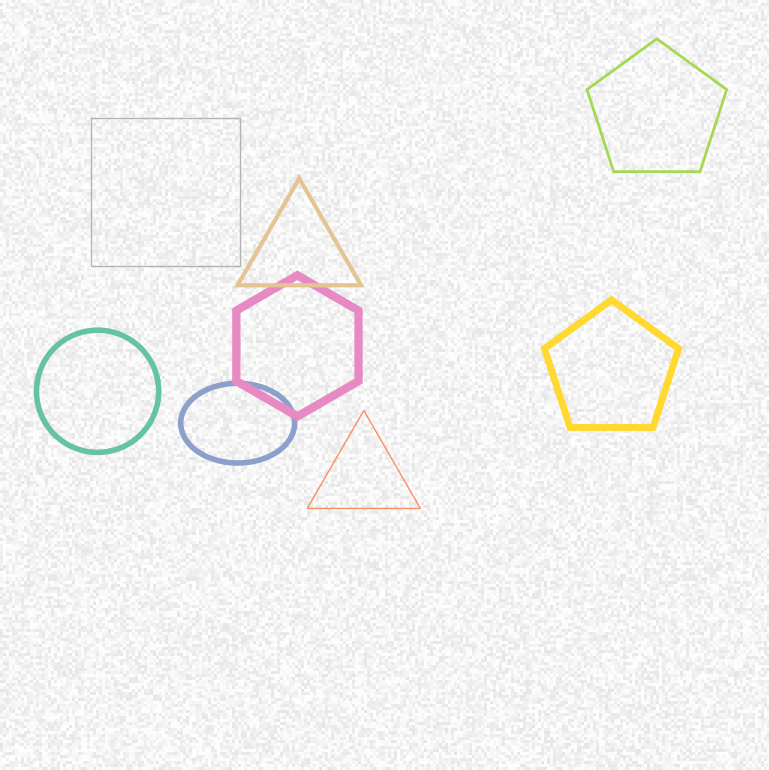[{"shape": "circle", "thickness": 2, "radius": 0.4, "center": [0.127, 0.492]}, {"shape": "triangle", "thickness": 0.5, "radius": 0.42, "center": [0.472, 0.382]}, {"shape": "oval", "thickness": 2, "radius": 0.37, "center": [0.309, 0.45]}, {"shape": "hexagon", "thickness": 3, "radius": 0.46, "center": [0.386, 0.551]}, {"shape": "pentagon", "thickness": 1, "radius": 0.48, "center": [0.853, 0.854]}, {"shape": "pentagon", "thickness": 2.5, "radius": 0.46, "center": [0.794, 0.519]}, {"shape": "triangle", "thickness": 1.5, "radius": 0.46, "center": [0.389, 0.676]}, {"shape": "square", "thickness": 0.5, "radius": 0.48, "center": [0.215, 0.751]}]